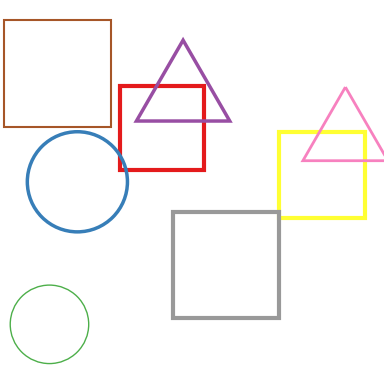[{"shape": "square", "thickness": 3, "radius": 0.55, "center": [0.42, 0.668]}, {"shape": "circle", "thickness": 2.5, "radius": 0.65, "center": [0.201, 0.528]}, {"shape": "circle", "thickness": 1, "radius": 0.51, "center": [0.128, 0.158]}, {"shape": "triangle", "thickness": 2.5, "radius": 0.7, "center": [0.476, 0.756]}, {"shape": "square", "thickness": 3, "radius": 0.55, "center": [0.837, 0.545]}, {"shape": "square", "thickness": 1.5, "radius": 0.69, "center": [0.149, 0.809]}, {"shape": "triangle", "thickness": 2, "radius": 0.64, "center": [0.897, 0.646]}, {"shape": "square", "thickness": 3, "radius": 0.69, "center": [0.587, 0.311]}]